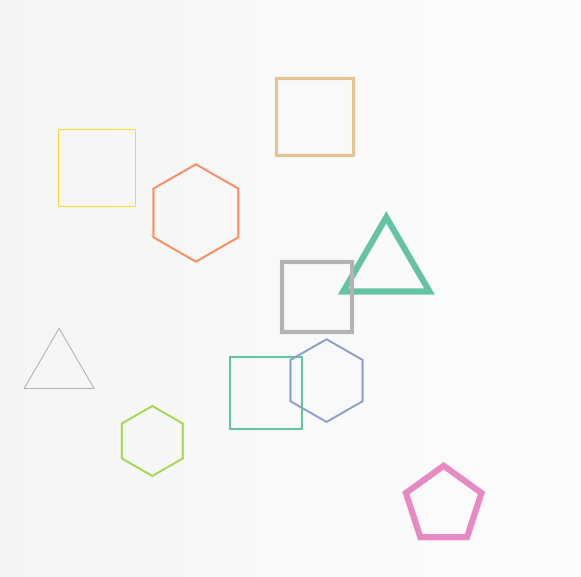[{"shape": "square", "thickness": 1, "radius": 0.31, "center": [0.458, 0.318]}, {"shape": "triangle", "thickness": 3, "radius": 0.43, "center": [0.665, 0.537]}, {"shape": "hexagon", "thickness": 1, "radius": 0.42, "center": [0.337, 0.63]}, {"shape": "hexagon", "thickness": 1, "radius": 0.36, "center": [0.562, 0.34]}, {"shape": "pentagon", "thickness": 3, "radius": 0.34, "center": [0.763, 0.124]}, {"shape": "hexagon", "thickness": 1, "radius": 0.3, "center": [0.262, 0.236]}, {"shape": "square", "thickness": 0.5, "radius": 0.33, "center": [0.166, 0.709]}, {"shape": "square", "thickness": 1.5, "radius": 0.33, "center": [0.541, 0.797]}, {"shape": "triangle", "thickness": 0.5, "radius": 0.35, "center": [0.102, 0.361]}, {"shape": "square", "thickness": 2, "radius": 0.3, "center": [0.545, 0.485]}]